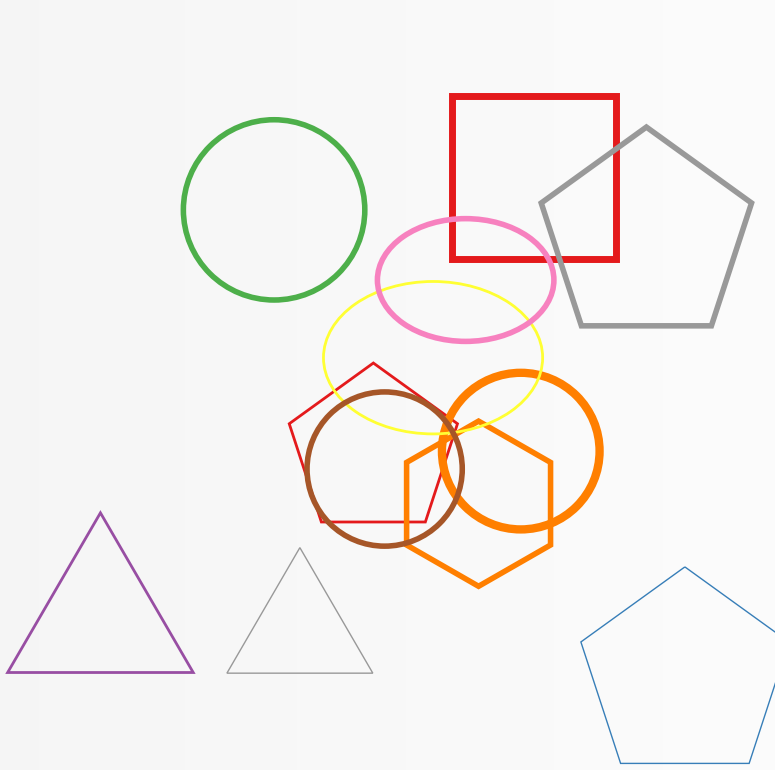[{"shape": "pentagon", "thickness": 1, "radius": 0.57, "center": [0.482, 0.414]}, {"shape": "square", "thickness": 2.5, "radius": 0.53, "center": [0.689, 0.769]}, {"shape": "pentagon", "thickness": 0.5, "radius": 0.71, "center": [0.884, 0.123]}, {"shape": "circle", "thickness": 2, "radius": 0.59, "center": [0.354, 0.727]}, {"shape": "triangle", "thickness": 1, "radius": 0.69, "center": [0.13, 0.196]}, {"shape": "hexagon", "thickness": 2, "radius": 0.54, "center": [0.618, 0.346]}, {"shape": "circle", "thickness": 3, "radius": 0.51, "center": [0.672, 0.414]}, {"shape": "oval", "thickness": 1, "radius": 0.71, "center": [0.559, 0.535]}, {"shape": "circle", "thickness": 2, "radius": 0.5, "center": [0.496, 0.391]}, {"shape": "oval", "thickness": 2, "radius": 0.57, "center": [0.601, 0.636]}, {"shape": "pentagon", "thickness": 2, "radius": 0.71, "center": [0.834, 0.692]}, {"shape": "triangle", "thickness": 0.5, "radius": 0.54, "center": [0.387, 0.18]}]